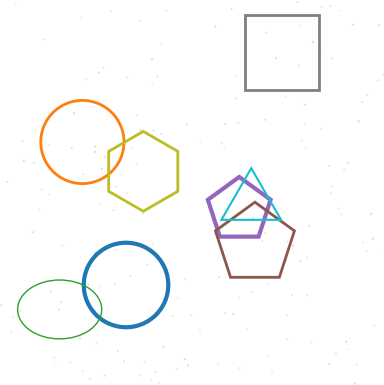[{"shape": "circle", "thickness": 3, "radius": 0.55, "center": [0.327, 0.26]}, {"shape": "circle", "thickness": 2, "radius": 0.54, "center": [0.214, 0.631]}, {"shape": "oval", "thickness": 1, "radius": 0.55, "center": [0.155, 0.196]}, {"shape": "pentagon", "thickness": 3, "radius": 0.43, "center": [0.621, 0.455]}, {"shape": "pentagon", "thickness": 2, "radius": 0.54, "center": [0.662, 0.367]}, {"shape": "square", "thickness": 2, "radius": 0.48, "center": [0.732, 0.864]}, {"shape": "hexagon", "thickness": 2, "radius": 0.52, "center": [0.372, 0.555]}, {"shape": "triangle", "thickness": 1.5, "radius": 0.45, "center": [0.653, 0.474]}]